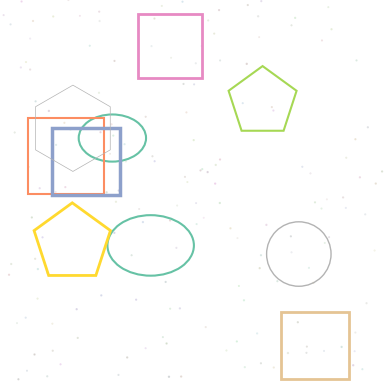[{"shape": "oval", "thickness": 1.5, "radius": 0.56, "center": [0.391, 0.363]}, {"shape": "oval", "thickness": 1.5, "radius": 0.44, "center": [0.292, 0.641]}, {"shape": "square", "thickness": 1.5, "radius": 0.49, "center": [0.171, 0.595]}, {"shape": "square", "thickness": 2.5, "radius": 0.44, "center": [0.223, 0.581]}, {"shape": "square", "thickness": 2, "radius": 0.42, "center": [0.441, 0.882]}, {"shape": "pentagon", "thickness": 1.5, "radius": 0.46, "center": [0.682, 0.735]}, {"shape": "pentagon", "thickness": 2, "radius": 0.52, "center": [0.188, 0.369]}, {"shape": "square", "thickness": 2, "radius": 0.44, "center": [0.818, 0.103]}, {"shape": "circle", "thickness": 1, "radius": 0.42, "center": [0.776, 0.34]}, {"shape": "hexagon", "thickness": 0.5, "radius": 0.56, "center": [0.189, 0.667]}]